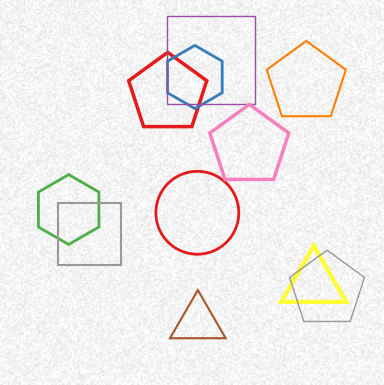[{"shape": "pentagon", "thickness": 2.5, "radius": 0.53, "center": [0.436, 0.757]}, {"shape": "circle", "thickness": 2, "radius": 0.54, "center": [0.513, 0.447]}, {"shape": "hexagon", "thickness": 2, "radius": 0.41, "center": [0.506, 0.8]}, {"shape": "hexagon", "thickness": 2, "radius": 0.45, "center": [0.178, 0.456]}, {"shape": "square", "thickness": 1, "radius": 0.57, "center": [0.547, 0.844]}, {"shape": "pentagon", "thickness": 1.5, "radius": 0.54, "center": [0.796, 0.786]}, {"shape": "triangle", "thickness": 3, "radius": 0.49, "center": [0.815, 0.265]}, {"shape": "triangle", "thickness": 1.5, "radius": 0.42, "center": [0.514, 0.163]}, {"shape": "pentagon", "thickness": 2.5, "radius": 0.54, "center": [0.648, 0.621]}, {"shape": "square", "thickness": 1.5, "radius": 0.41, "center": [0.232, 0.392]}, {"shape": "pentagon", "thickness": 1, "radius": 0.51, "center": [0.849, 0.248]}]